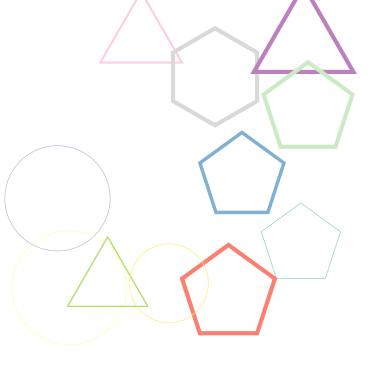[{"shape": "pentagon", "thickness": 0.5, "radius": 0.54, "center": [0.781, 0.365]}, {"shape": "circle", "thickness": 0.5, "radius": 0.74, "center": [0.18, 0.253]}, {"shape": "circle", "thickness": 0.5, "radius": 0.68, "center": [0.149, 0.485]}, {"shape": "pentagon", "thickness": 3, "radius": 0.63, "center": [0.593, 0.237]}, {"shape": "pentagon", "thickness": 2.5, "radius": 0.57, "center": [0.628, 0.541]}, {"shape": "triangle", "thickness": 1, "radius": 0.6, "center": [0.28, 0.264]}, {"shape": "triangle", "thickness": 1.5, "radius": 0.61, "center": [0.367, 0.899]}, {"shape": "hexagon", "thickness": 3, "radius": 0.63, "center": [0.558, 0.801]}, {"shape": "triangle", "thickness": 3, "radius": 0.75, "center": [0.789, 0.888]}, {"shape": "pentagon", "thickness": 3, "radius": 0.61, "center": [0.8, 0.717]}, {"shape": "circle", "thickness": 0.5, "radius": 0.51, "center": [0.439, 0.264]}]